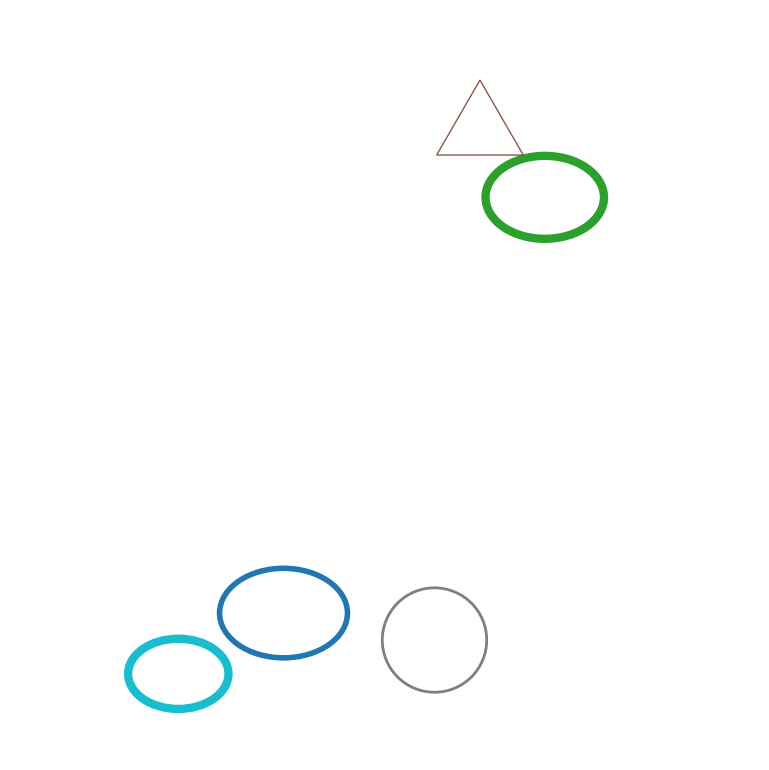[{"shape": "oval", "thickness": 2, "radius": 0.42, "center": [0.368, 0.204]}, {"shape": "oval", "thickness": 3, "radius": 0.38, "center": [0.707, 0.744]}, {"shape": "triangle", "thickness": 0.5, "radius": 0.32, "center": [0.623, 0.831]}, {"shape": "circle", "thickness": 1, "radius": 0.34, "center": [0.564, 0.169]}, {"shape": "oval", "thickness": 3, "radius": 0.33, "center": [0.232, 0.125]}]